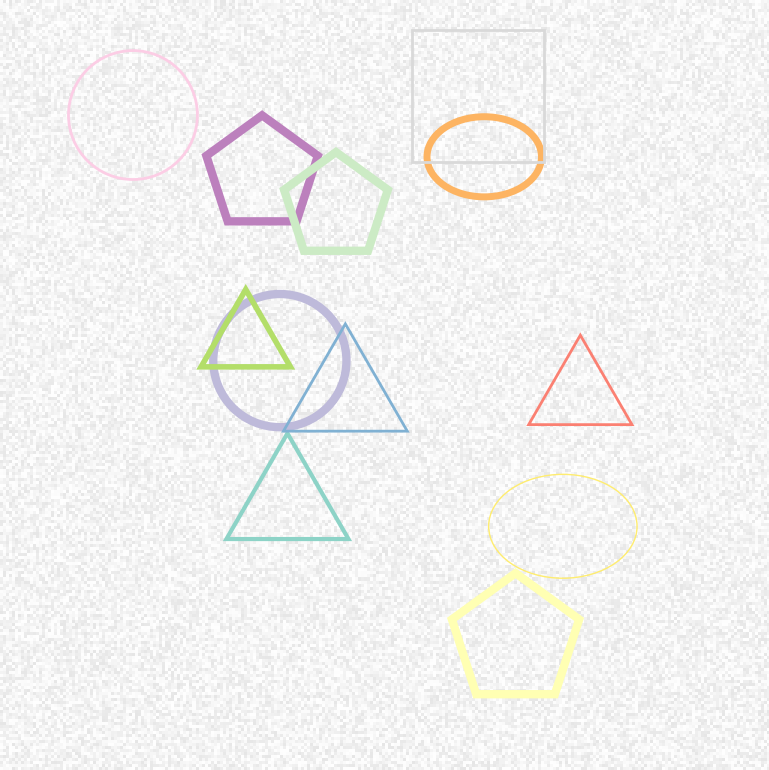[{"shape": "triangle", "thickness": 1.5, "radius": 0.46, "center": [0.373, 0.346]}, {"shape": "pentagon", "thickness": 3, "radius": 0.43, "center": [0.67, 0.169]}, {"shape": "circle", "thickness": 3, "radius": 0.43, "center": [0.363, 0.532]}, {"shape": "triangle", "thickness": 1, "radius": 0.39, "center": [0.754, 0.487]}, {"shape": "triangle", "thickness": 1, "radius": 0.46, "center": [0.449, 0.486]}, {"shape": "oval", "thickness": 2.5, "radius": 0.37, "center": [0.629, 0.796]}, {"shape": "triangle", "thickness": 2, "radius": 0.33, "center": [0.319, 0.557]}, {"shape": "circle", "thickness": 1, "radius": 0.42, "center": [0.173, 0.851]}, {"shape": "square", "thickness": 1, "radius": 0.43, "center": [0.621, 0.876]}, {"shape": "pentagon", "thickness": 3, "radius": 0.38, "center": [0.34, 0.774]}, {"shape": "pentagon", "thickness": 3, "radius": 0.35, "center": [0.436, 0.732]}, {"shape": "oval", "thickness": 0.5, "radius": 0.48, "center": [0.731, 0.317]}]